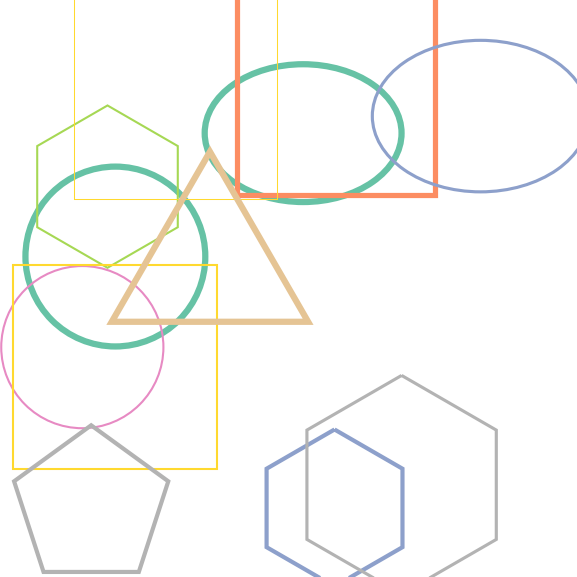[{"shape": "oval", "thickness": 3, "radius": 0.85, "center": [0.525, 0.769]}, {"shape": "circle", "thickness": 3, "radius": 0.78, "center": [0.2, 0.555]}, {"shape": "square", "thickness": 2.5, "radius": 0.86, "center": [0.582, 0.833]}, {"shape": "oval", "thickness": 1.5, "radius": 0.94, "center": [0.832, 0.798]}, {"shape": "hexagon", "thickness": 2, "radius": 0.68, "center": [0.579, 0.12]}, {"shape": "circle", "thickness": 1, "radius": 0.7, "center": [0.143, 0.398]}, {"shape": "hexagon", "thickness": 1, "radius": 0.7, "center": [0.186, 0.676]}, {"shape": "square", "thickness": 1, "radius": 0.88, "center": [0.198, 0.364]}, {"shape": "square", "thickness": 0.5, "radius": 0.88, "center": [0.303, 0.83]}, {"shape": "triangle", "thickness": 3, "radius": 0.98, "center": [0.364, 0.54]}, {"shape": "pentagon", "thickness": 2, "radius": 0.7, "center": [0.158, 0.122]}, {"shape": "hexagon", "thickness": 1.5, "radius": 0.95, "center": [0.695, 0.16]}]